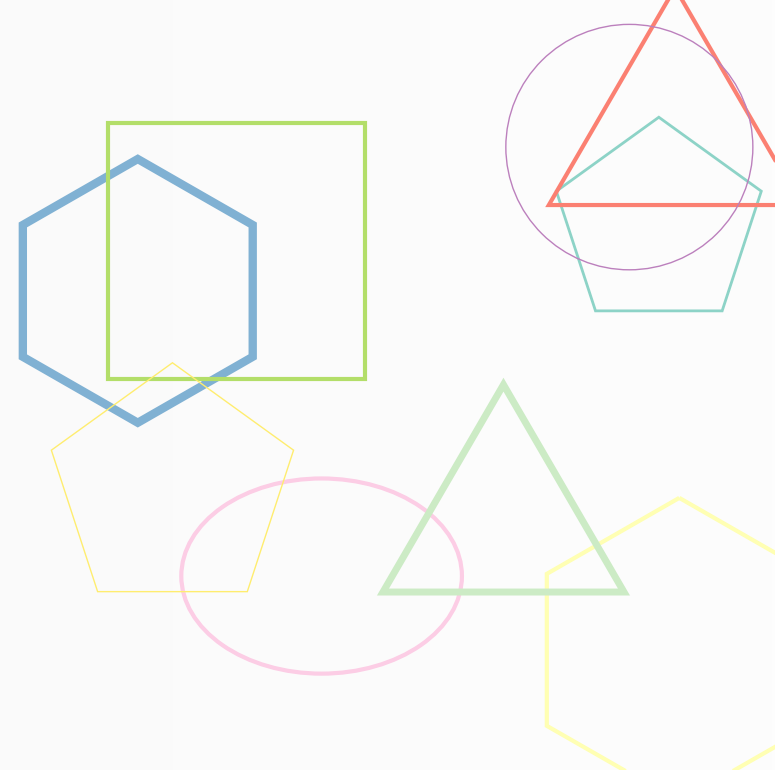[{"shape": "pentagon", "thickness": 1, "radius": 0.7, "center": [0.85, 0.709]}, {"shape": "hexagon", "thickness": 1.5, "radius": 0.99, "center": [0.876, 0.156]}, {"shape": "triangle", "thickness": 1.5, "radius": 0.94, "center": [0.871, 0.828]}, {"shape": "hexagon", "thickness": 3, "radius": 0.86, "center": [0.178, 0.622]}, {"shape": "square", "thickness": 1.5, "radius": 0.83, "center": [0.305, 0.674]}, {"shape": "oval", "thickness": 1.5, "radius": 0.91, "center": [0.415, 0.252]}, {"shape": "circle", "thickness": 0.5, "radius": 0.8, "center": [0.812, 0.809]}, {"shape": "triangle", "thickness": 2.5, "radius": 0.9, "center": [0.65, 0.321]}, {"shape": "pentagon", "thickness": 0.5, "radius": 0.82, "center": [0.223, 0.365]}]